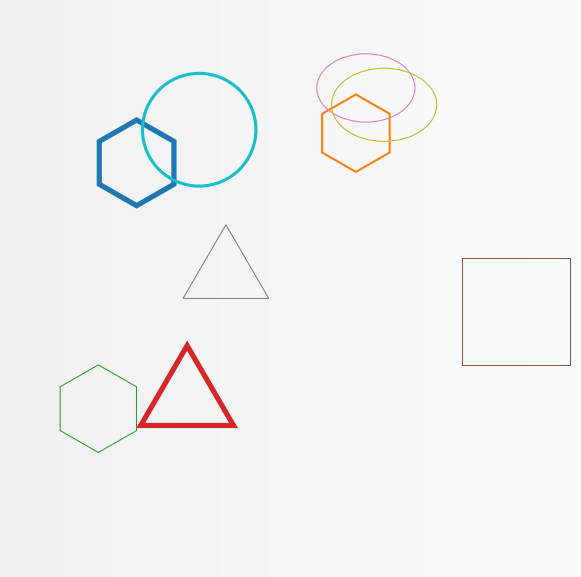[{"shape": "hexagon", "thickness": 2.5, "radius": 0.37, "center": [0.235, 0.717]}, {"shape": "hexagon", "thickness": 1, "radius": 0.34, "center": [0.612, 0.769]}, {"shape": "hexagon", "thickness": 0.5, "radius": 0.38, "center": [0.169, 0.291]}, {"shape": "triangle", "thickness": 2.5, "radius": 0.46, "center": [0.322, 0.308]}, {"shape": "square", "thickness": 0.5, "radius": 0.46, "center": [0.887, 0.46]}, {"shape": "oval", "thickness": 0.5, "radius": 0.42, "center": [0.629, 0.847]}, {"shape": "triangle", "thickness": 0.5, "radius": 0.43, "center": [0.389, 0.525]}, {"shape": "oval", "thickness": 0.5, "radius": 0.45, "center": [0.661, 0.818]}, {"shape": "circle", "thickness": 1.5, "radius": 0.49, "center": [0.343, 0.774]}]